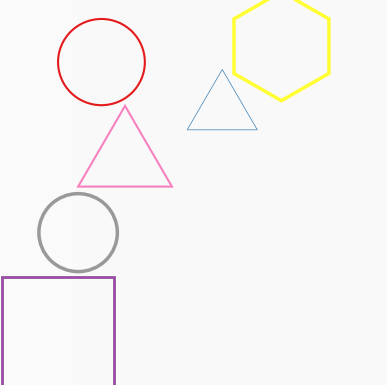[{"shape": "circle", "thickness": 1.5, "radius": 0.56, "center": [0.262, 0.839]}, {"shape": "triangle", "thickness": 0.5, "radius": 0.52, "center": [0.574, 0.715]}, {"shape": "square", "thickness": 2, "radius": 0.72, "center": [0.149, 0.135]}, {"shape": "hexagon", "thickness": 2.5, "radius": 0.71, "center": [0.726, 0.88]}, {"shape": "triangle", "thickness": 1.5, "radius": 0.7, "center": [0.323, 0.585]}, {"shape": "circle", "thickness": 2.5, "radius": 0.51, "center": [0.202, 0.396]}]